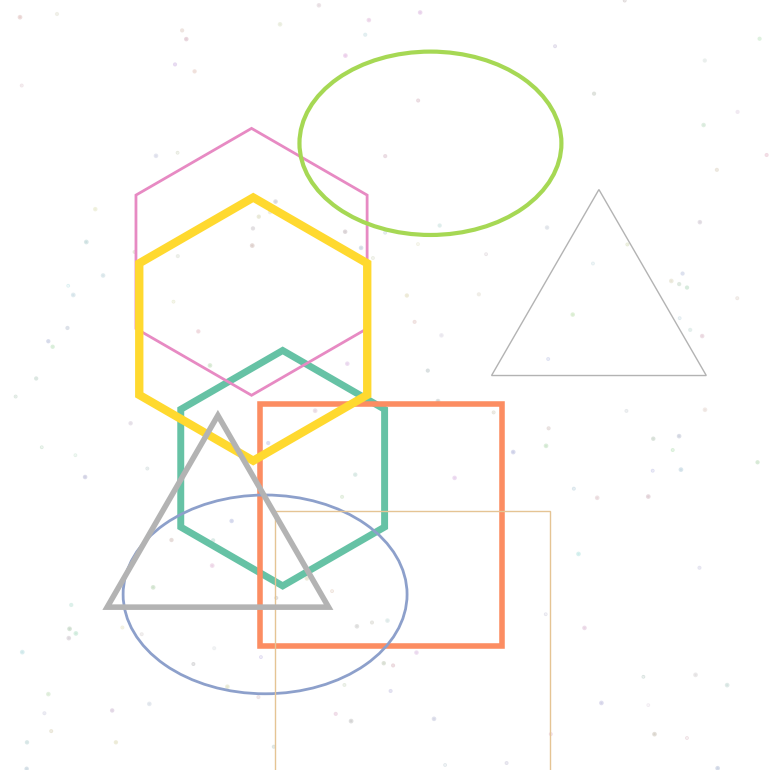[{"shape": "hexagon", "thickness": 2.5, "radius": 0.76, "center": [0.367, 0.392]}, {"shape": "square", "thickness": 2, "radius": 0.79, "center": [0.495, 0.318]}, {"shape": "oval", "thickness": 1, "radius": 0.92, "center": [0.344, 0.228]}, {"shape": "hexagon", "thickness": 1, "radius": 0.87, "center": [0.327, 0.66]}, {"shape": "oval", "thickness": 1.5, "radius": 0.85, "center": [0.559, 0.814]}, {"shape": "hexagon", "thickness": 3, "radius": 0.85, "center": [0.329, 0.573]}, {"shape": "square", "thickness": 0.5, "radius": 0.9, "center": [0.536, 0.157]}, {"shape": "triangle", "thickness": 2, "radius": 0.83, "center": [0.283, 0.295]}, {"shape": "triangle", "thickness": 0.5, "radius": 0.81, "center": [0.778, 0.593]}]